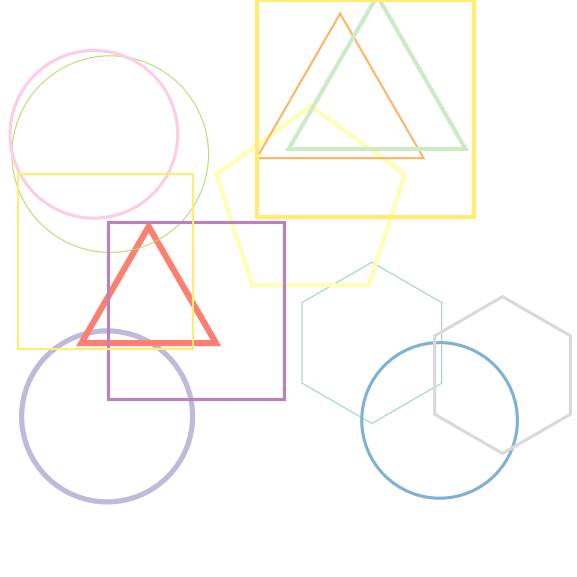[{"shape": "hexagon", "thickness": 0.5, "radius": 0.7, "center": [0.644, 0.405]}, {"shape": "pentagon", "thickness": 2, "radius": 0.86, "center": [0.538, 0.644]}, {"shape": "circle", "thickness": 2.5, "radius": 0.74, "center": [0.185, 0.278]}, {"shape": "triangle", "thickness": 3, "radius": 0.67, "center": [0.257, 0.472]}, {"shape": "circle", "thickness": 1.5, "radius": 0.67, "center": [0.761, 0.271]}, {"shape": "triangle", "thickness": 1, "radius": 0.83, "center": [0.589, 0.809]}, {"shape": "circle", "thickness": 0.5, "radius": 0.85, "center": [0.191, 0.732]}, {"shape": "circle", "thickness": 1.5, "radius": 0.73, "center": [0.163, 0.767]}, {"shape": "hexagon", "thickness": 1.5, "radius": 0.68, "center": [0.87, 0.35]}, {"shape": "square", "thickness": 1.5, "radius": 0.76, "center": [0.339, 0.462]}, {"shape": "triangle", "thickness": 2, "radius": 0.88, "center": [0.653, 0.83]}, {"shape": "square", "thickness": 1, "radius": 0.76, "center": [0.183, 0.546]}, {"shape": "square", "thickness": 2, "radius": 0.94, "center": [0.633, 0.811]}]